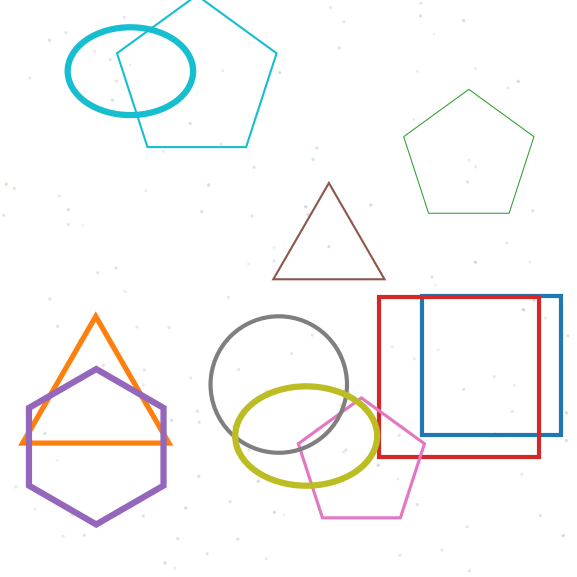[{"shape": "square", "thickness": 2, "radius": 0.6, "center": [0.851, 0.367]}, {"shape": "triangle", "thickness": 2.5, "radius": 0.73, "center": [0.166, 0.305]}, {"shape": "pentagon", "thickness": 0.5, "radius": 0.59, "center": [0.812, 0.726]}, {"shape": "square", "thickness": 2, "radius": 0.69, "center": [0.794, 0.347]}, {"shape": "hexagon", "thickness": 3, "radius": 0.67, "center": [0.167, 0.226]}, {"shape": "triangle", "thickness": 1, "radius": 0.56, "center": [0.57, 0.571]}, {"shape": "pentagon", "thickness": 1.5, "radius": 0.57, "center": [0.626, 0.195]}, {"shape": "circle", "thickness": 2, "radius": 0.59, "center": [0.483, 0.333]}, {"shape": "oval", "thickness": 3, "radius": 0.61, "center": [0.53, 0.244]}, {"shape": "pentagon", "thickness": 1, "radius": 0.73, "center": [0.341, 0.862]}, {"shape": "oval", "thickness": 3, "radius": 0.54, "center": [0.226, 0.876]}]